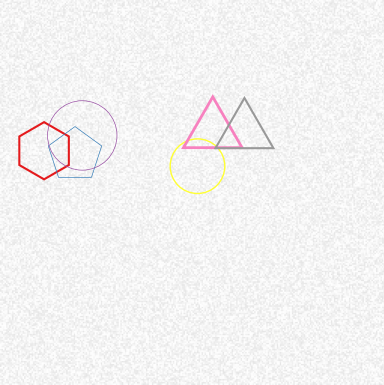[{"shape": "hexagon", "thickness": 1.5, "radius": 0.37, "center": [0.114, 0.608]}, {"shape": "pentagon", "thickness": 0.5, "radius": 0.36, "center": [0.195, 0.598]}, {"shape": "circle", "thickness": 0.5, "radius": 0.45, "center": [0.214, 0.648]}, {"shape": "circle", "thickness": 1, "radius": 0.35, "center": [0.513, 0.568]}, {"shape": "triangle", "thickness": 2, "radius": 0.44, "center": [0.553, 0.66]}, {"shape": "triangle", "thickness": 1.5, "radius": 0.43, "center": [0.635, 0.659]}]